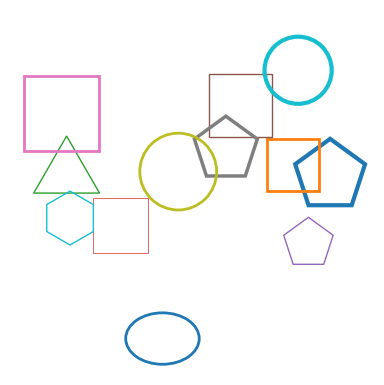[{"shape": "oval", "thickness": 2, "radius": 0.48, "center": [0.422, 0.121]}, {"shape": "pentagon", "thickness": 3, "radius": 0.48, "center": [0.857, 0.544]}, {"shape": "square", "thickness": 2, "radius": 0.34, "center": [0.762, 0.57]}, {"shape": "triangle", "thickness": 1, "radius": 0.49, "center": [0.173, 0.548]}, {"shape": "square", "thickness": 0.5, "radius": 0.36, "center": [0.312, 0.415]}, {"shape": "pentagon", "thickness": 1, "radius": 0.34, "center": [0.801, 0.368]}, {"shape": "square", "thickness": 1, "radius": 0.41, "center": [0.624, 0.726]}, {"shape": "square", "thickness": 2, "radius": 0.49, "center": [0.16, 0.706]}, {"shape": "pentagon", "thickness": 2.5, "radius": 0.43, "center": [0.587, 0.612]}, {"shape": "circle", "thickness": 2, "radius": 0.5, "center": [0.463, 0.554]}, {"shape": "hexagon", "thickness": 1, "radius": 0.35, "center": [0.182, 0.434]}, {"shape": "circle", "thickness": 3, "radius": 0.44, "center": [0.774, 0.818]}]